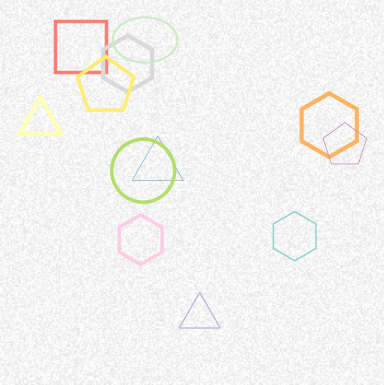[{"shape": "hexagon", "thickness": 1, "radius": 0.32, "center": [0.765, 0.387]}, {"shape": "triangle", "thickness": 3, "radius": 0.31, "center": [0.105, 0.684]}, {"shape": "triangle", "thickness": 1, "radius": 0.31, "center": [0.519, 0.179]}, {"shape": "square", "thickness": 2.5, "radius": 0.33, "center": [0.208, 0.879]}, {"shape": "triangle", "thickness": 0.5, "radius": 0.38, "center": [0.41, 0.57]}, {"shape": "hexagon", "thickness": 3, "radius": 0.41, "center": [0.855, 0.675]}, {"shape": "circle", "thickness": 2.5, "radius": 0.41, "center": [0.372, 0.557]}, {"shape": "hexagon", "thickness": 2.5, "radius": 0.32, "center": [0.366, 0.378]}, {"shape": "hexagon", "thickness": 3, "radius": 0.37, "center": [0.332, 0.835]}, {"shape": "pentagon", "thickness": 0.5, "radius": 0.3, "center": [0.896, 0.622]}, {"shape": "oval", "thickness": 1.5, "radius": 0.42, "center": [0.377, 0.896]}, {"shape": "pentagon", "thickness": 2.5, "radius": 0.39, "center": [0.275, 0.776]}]